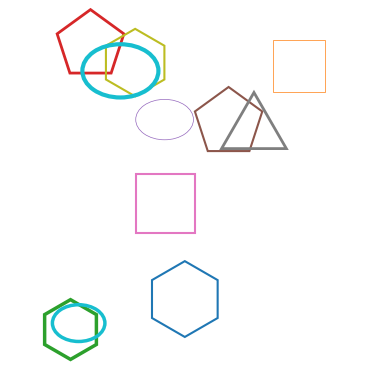[{"shape": "hexagon", "thickness": 1.5, "radius": 0.49, "center": [0.48, 0.223]}, {"shape": "square", "thickness": 0.5, "radius": 0.34, "center": [0.777, 0.828]}, {"shape": "hexagon", "thickness": 2.5, "radius": 0.39, "center": [0.183, 0.144]}, {"shape": "pentagon", "thickness": 2, "radius": 0.46, "center": [0.235, 0.884]}, {"shape": "oval", "thickness": 0.5, "radius": 0.37, "center": [0.428, 0.689]}, {"shape": "pentagon", "thickness": 1.5, "radius": 0.46, "center": [0.594, 0.682]}, {"shape": "square", "thickness": 1.5, "radius": 0.38, "center": [0.429, 0.472]}, {"shape": "triangle", "thickness": 2, "radius": 0.49, "center": [0.66, 0.663]}, {"shape": "hexagon", "thickness": 1.5, "radius": 0.44, "center": [0.351, 0.837]}, {"shape": "oval", "thickness": 2.5, "radius": 0.34, "center": [0.204, 0.161]}, {"shape": "oval", "thickness": 3, "radius": 0.49, "center": [0.313, 0.816]}]